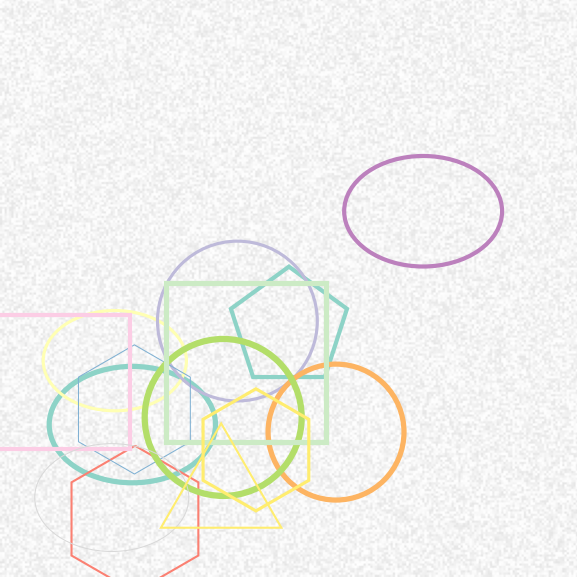[{"shape": "oval", "thickness": 2.5, "radius": 0.72, "center": [0.229, 0.264]}, {"shape": "pentagon", "thickness": 2, "radius": 0.53, "center": [0.5, 0.432]}, {"shape": "oval", "thickness": 1.5, "radius": 0.62, "center": [0.199, 0.375]}, {"shape": "circle", "thickness": 1.5, "radius": 0.69, "center": [0.411, 0.443]}, {"shape": "hexagon", "thickness": 1, "radius": 0.63, "center": [0.234, 0.101]}, {"shape": "hexagon", "thickness": 0.5, "radius": 0.56, "center": [0.233, 0.29]}, {"shape": "circle", "thickness": 2.5, "radius": 0.59, "center": [0.582, 0.251]}, {"shape": "circle", "thickness": 3, "radius": 0.68, "center": [0.386, 0.276]}, {"shape": "square", "thickness": 2, "radius": 0.58, "center": [0.109, 0.338]}, {"shape": "oval", "thickness": 0.5, "radius": 0.67, "center": [0.194, 0.138]}, {"shape": "oval", "thickness": 2, "radius": 0.68, "center": [0.733, 0.633]}, {"shape": "square", "thickness": 2.5, "radius": 0.69, "center": [0.426, 0.372]}, {"shape": "triangle", "thickness": 1, "radius": 0.6, "center": [0.383, 0.146]}, {"shape": "hexagon", "thickness": 1.5, "radius": 0.53, "center": [0.443, 0.22]}]